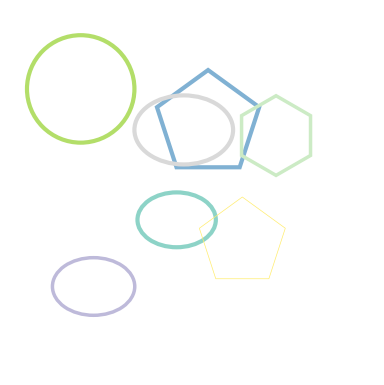[{"shape": "oval", "thickness": 3, "radius": 0.51, "center": [0.459, 0.429]}, {"shape": "oval", "thickness": 2.5, "radius": 0.53, "center": [0.243, 0.256]}, {"shape": "pentagon", "thickness": 3, "radius": 0.7, "center": [0.54, 0.678]}, {"shape": "circle", "thickness": 3, "radius": 0.7, "center": [0.21, 0.769]}, {"shape": "oval", "thickness": 3, "radius": 0.64, "center": [0.477, 0.663]}, {"shape": "hexagon", "thickness": 2.5, "radius": 0.52, "center": [0.717, 0.648]}, {"shape": "pentagon", "thickness": 0.5, "radius": 0.59, "center": [0.629, 0.371]}]